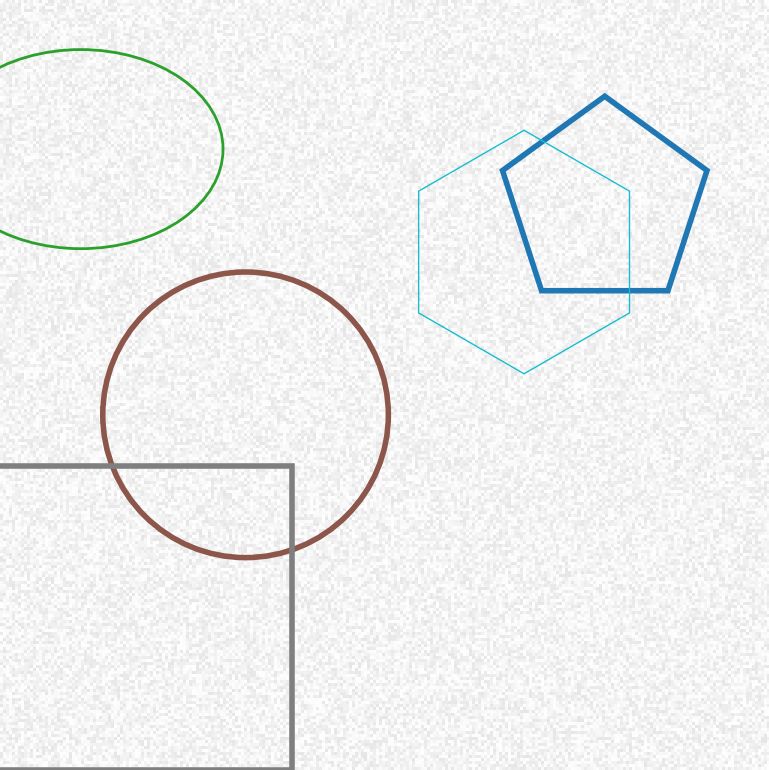[{"shape": "pentagon", "thickness": 2, "radius": 0.7, "center": [0.785, 0.735]}, {"shape": "oval", "thickness": 1, "radius": 0.92, "center": [0.105, 0.806]}, {"shape": "circle", "thickness": 2, "radius": 0.93, "center": [0.319, 0.461]}, {"shape": "square", "thickness": 2, "radius": 0.99, "center": [0.182, 0.197]}, {"shape": "hexagon", "thickness": 0.5, "radius": 0.79, "center": [0.681, 0.673]}]